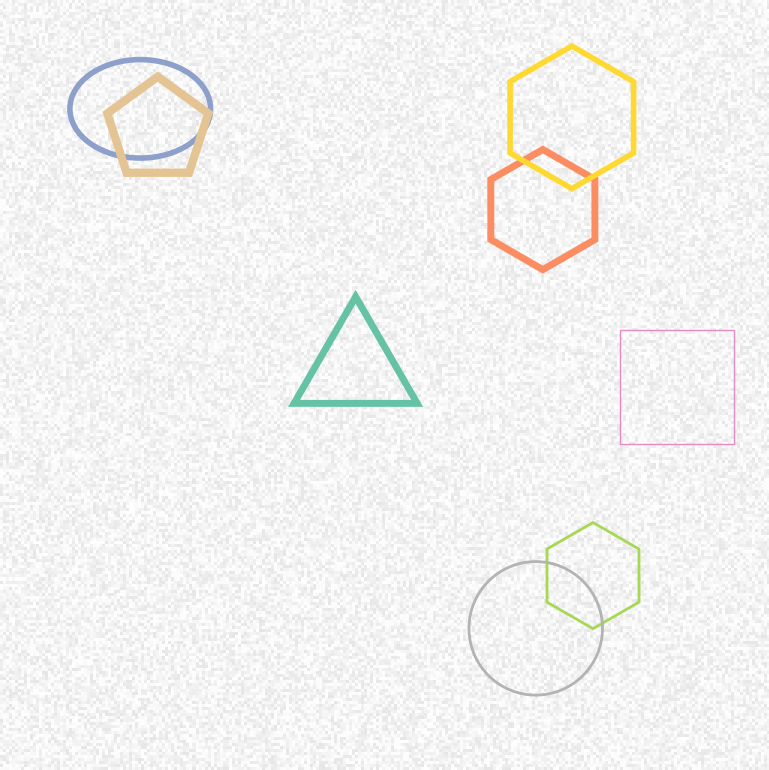[{"shape": "triangle", "thickness": 2.5, "radius": 0.46, "center": [0.462, 0.522]}, {"shape": "hexagon", "thickness": 2.5, "radius": 0.39, "center": [0.705, 0.728]}, {"shape": "oval", "thickness": 2, "radius": 0.46, "center": [0.182, 0.859]}, {"shape": "square", "thickness": 0.5, "radius": 0.37, "center": [0.88, 0.497]}, {"shape": "hexagon", "thickness": 1, "radius": 0.34, "center": [0.77, 0.252]}, {"shape": "hexagon", "thickness": 2, "radius": 0.46, "center": [0.743, 0.848]}, {"shape": "pentagon", "thickness": 3, "radius": 0.34, "center": [0.205, 0.831]}, {"shape": "circle", "thickness": 1, "radius": 0.43, "center": [0.696, 0.184]}]